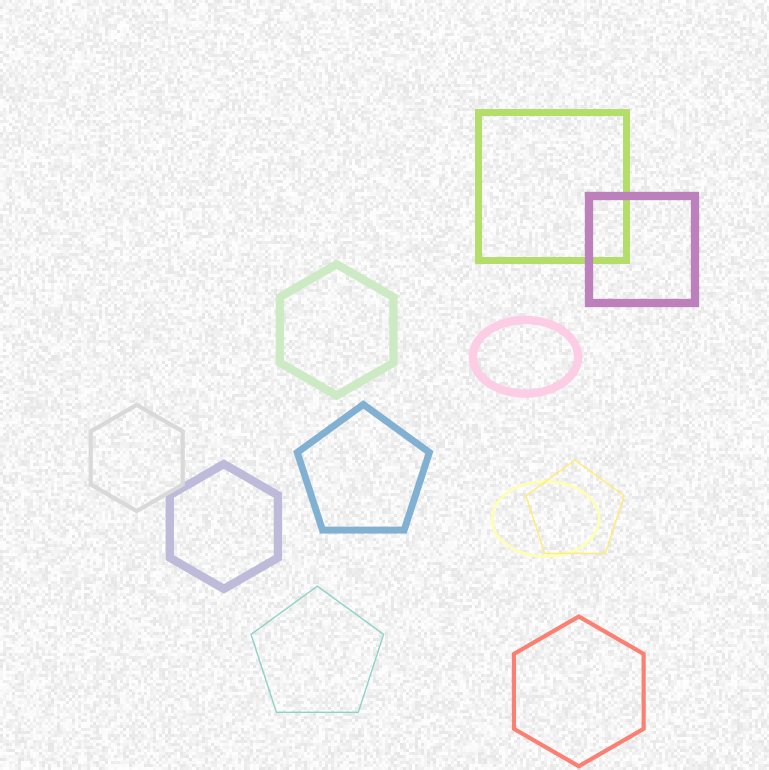[{"shape": "pentagon", "thickness": 0.5, "radius": 0.45, "center": [0.412, 0.148]}, {"shape": "oval", "thickness": 1, "radius": 0.35, "center": [0.709, 0.326]}, {"shape": "hexagon", "thickness": 3, "radius": 0.41, "center": [0.291, 0.316]}, {"shape": "hexagon", "thickness": 1.5, "radius": 0.49, "center": [0.752, 0.102]}, {"shape": "pentagon", "thickness": 2.5, "radius": 0.45, "center": [0.472, 0.385]}, {"shape": "square", "thickness": 2.5, "radius": 0.48, "center": [0.717, 0.758]}, {"shape": "oval", "thickness": 3, "radius": 0.34, "center": [0.682, 0.537]}, {"shape": "hexagon", "thickness": 1.5, "radius": 0.34, "center": [0.178, 0.405]}, {"shape": "square", "thickness": 3, "radius": 0.35, "center": [0.834, 0.676]}, {"shape": "hexagon", "thickness": 3, "radius": 0.43, "center": [0.437, 0.572]}, {"shape": "pentagon", "thickness": 0.5, "radius": 0.33, "center": [0.747, 0.335]}]